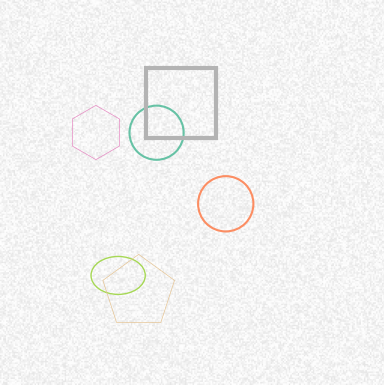[{"shape": "circle", "thickness": 1.5, "radius": 0.35, "center": [0.407, 0.655]}, {"shape": "circle", "thickness": 1.5, "radius": 0.36, "center": [0.586, 0.471]}, {"shape": "hexagon", "thickness": 0.5, "radius": 0.35, "center": [0.249, 0.656]}, {"shape": "oval", "thickness": 1, "radius": 0.35, "center": [0.307, 0.285]}, {"shape": "pentagon", "thickness": 0.5, "radius": 0.49, "center": [0.36, 0.242]}, {"shape": "square", "thickness": 3, "radius": 0.45, "center": [0.471, 0.732]}]